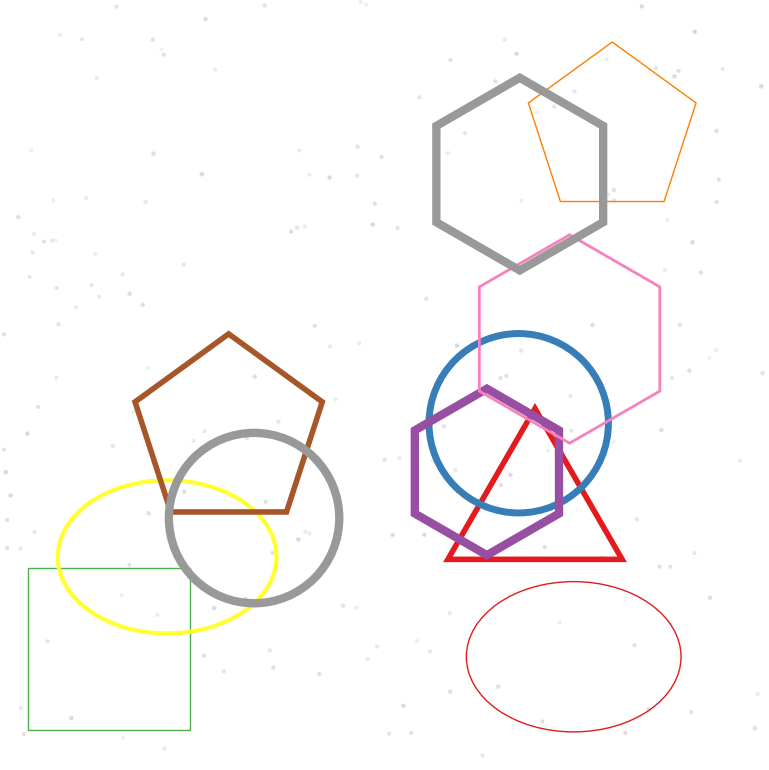[{"shape": "oval", "thickness": 0.5, "radius": 0.7, "center": [0.745, 0.147]}, {"shape": "triangle", "thickness": 2, "radius": 0.65, "center": [0.695, 0.339]}, {"shape": "circle", "thickness": 2.5, "radius": 0.58, "center": [0.674, 0.45]}, {"shape": "square", "thickness": 0.5, "radius": 0.53, "center": [0.142, 0.157]}, {"shape": "hexagon", "thickness": 3, "radius": 0.54, "center": [0.632, 0.387]}, {"shape": "pentagon", "thickness": 0.5, "radius": 0.57, "center": [0.795, 0.831]}, {"shape": "oval", "thickness": 1.5, "radius": 0.71, "center": [0.217, 0.277]}, {"shape": "pentagon", "thickness": 2, "radius": 0.64, "center": [0.297, 0.439]}, {"shape": "hexagon", "thickness": 1, "radius": 0.68, "center": [0.74, 0.56]}, {"shape": "circle", "thickness": 3, "radius": 0.55, "center": [0.33, 0.327]}, {"shape": "hexagon", "thickness": 3, "radius": 0.63, "center": [0.675, 0.774]}]